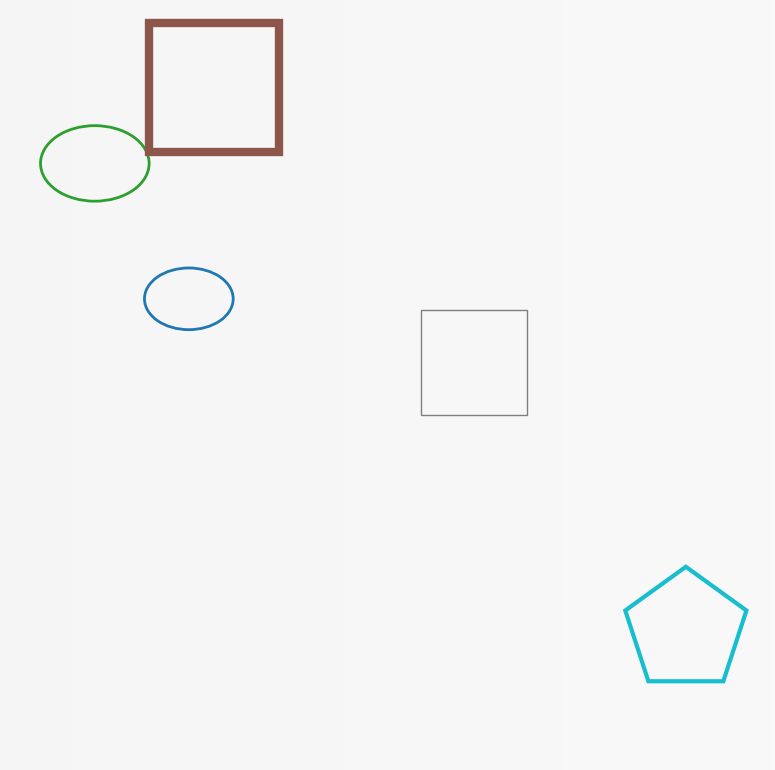[{"shape": "oval", "thickness": 1, "radius": 0.29, "center": [0.244, 0.612]}, {"shape": "oval", "thickness": 1, "radius": 0.35, "center": [0.122, 0.788]}, {"shape": "square", "thickness": 3, "radius": 0.42, "center": [0.276, 0.887]}, {"shape": "square", "thickness": 0.5, "radius": 0.34, "center": [0.612, 0.529]}, {"shape": "pentagon", "thickness": 1.5, "radius": 0.41, "center": [0.885, 0.182]}]